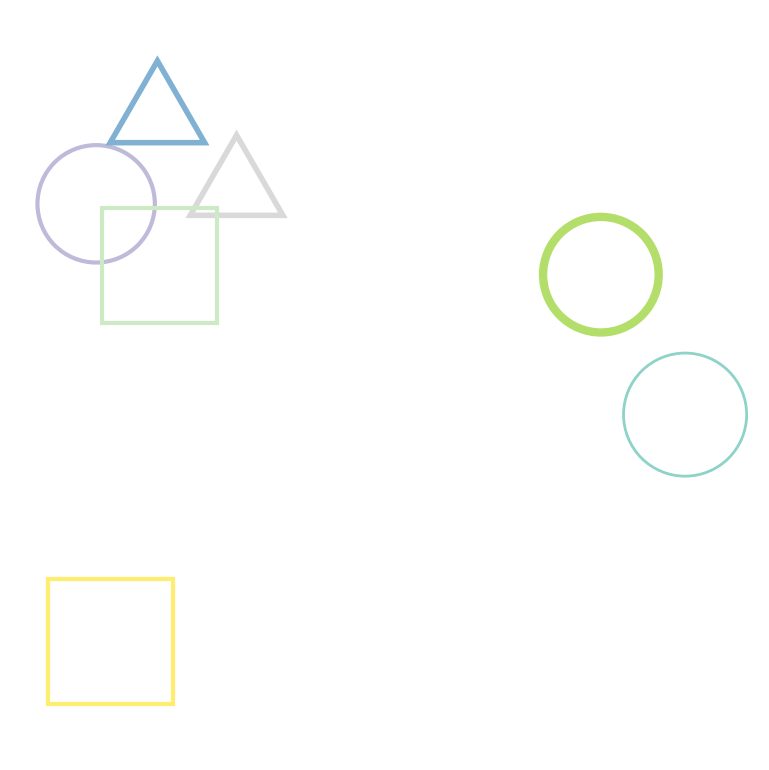[{"shape": "circle", "thickness": 1, "radius": 0.4, "center": [0.89, 0.462]}, {"shape": "circle", "thickness": 1.5, "radius": 0.38, "center": [0.125, 0.735]}, {"shape": "triangle", "thickness": 2, "radius": 0.35, "center": [0.204, 0.85]}, {"shape": "circle", "thickness": 3, "radius": 0.38, "center": [0.78, 0.643]}, {"shape": "triangle", "thickness": 2, "radius": 0.35, "center": [0.307, 0.755]}, {"shape": "square", "thickness": 1.5, "radius": 0.37, "center": [0.207, 0.656]}, {"shape": "square", "thickness": 1.5, "radius": 0.4, "center": [0.143, 0.167]}]